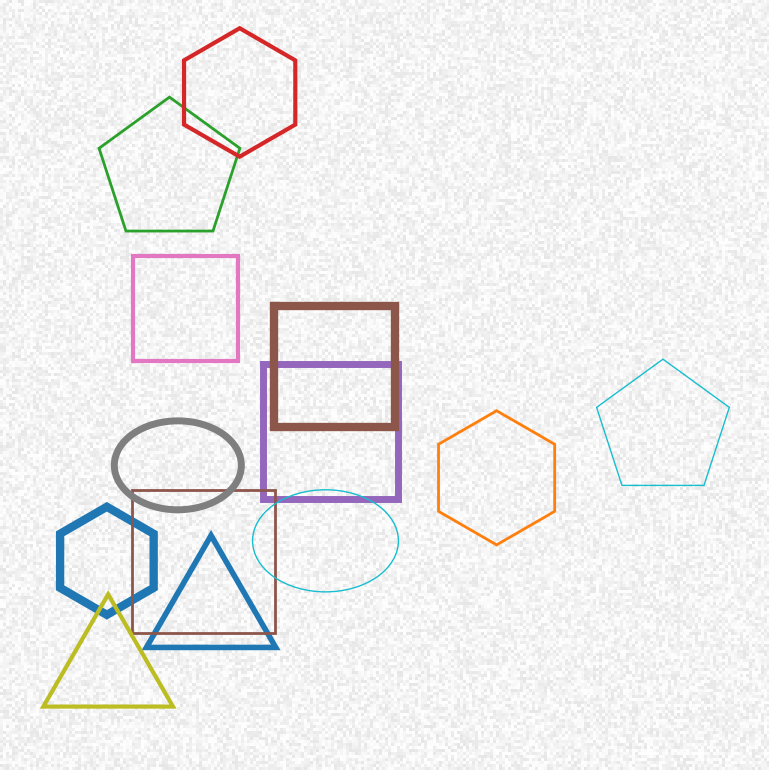[{"shape": "triangle", "thickness": 2, "radius": 0.48, "center": [0.274, 0.208]}, {"shape": "hexagon", "thickness": 3, "radius": 0.35, "center": [0.139, 0.272]}, {"shape": "hexagon", "thickness": 1, "radius": 0.44, "center": [0.645, 0.379]}, {"shape": "pentagon", "thickness": 1, "radius": 0.48, "center": [0.22, 0.778]}, {"shape": "hexagon", "thickness": 1.5, "radius": 0.42, "center": [0.311, 0.88]}, {"shape": "square", "thickness": 2.5, "radius": 0.44, "center": [0.429, 0.439]}, {"shape": "square", "thickness": 1, "radius": 0.46, "center": [0.264, 0.27]}, {"shape": "square", "thickness": 3, "radius": 0.39, "center": [0.435, 0.524]}, {"shape": "square", "thickness": 1.5, "radius": 0.34, "center": [0.241, 0.599]}, {"shape": "oval", "thickness": 2.5, "radius": 0.41, "center": [0.231, 0.396]}, {"shape": "triangle", "thickness": 1.5, "radius": 0.49, "center": [0.14, 0.131]}, {"shape": "pentagon", "thickness": 0.5, "radius": 0.45, "center": [0.861, 0.443]}, {"shape": "oval", "thickness": 0.5, "radius": 0.47, "center": [0.423, 0.298]}]